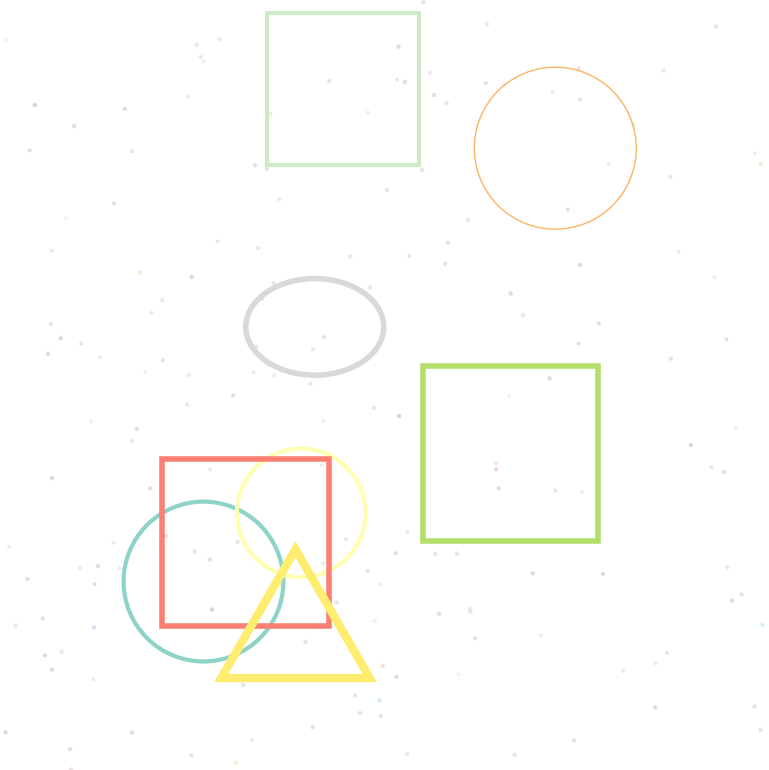[{"shape": "circle", "thickness": 1.5, "radius": 0.52, "center": [0.264, 0.245]}, {"shape": "circle", "thickness": 1.5, "radius": 0.42, "center": [0.391, 0.334]}, {"shape": "square", "thickness": 2, "radius": 0.54, "center": [0.319, 0.295]}, {"shape": "circle", "thickness": 0.5, "radius": 0.53, "center": [0.721, 0.808]}, {"shape": "square", "thickness": 2, "radius": 0.57, "center": [0.663, 0.411]}, {"shape": "oval", "thickness": 2, "radius": 0.45, "center": [0.409, 0.576]}, {"shape": "square", "thickness": 1.5, "radius": 0.49, "center": [0.446, 0.884]}, {"shape": "triangle", "thickness": 3, "radius": 0.56, "center": [0.384, 0.175]}]